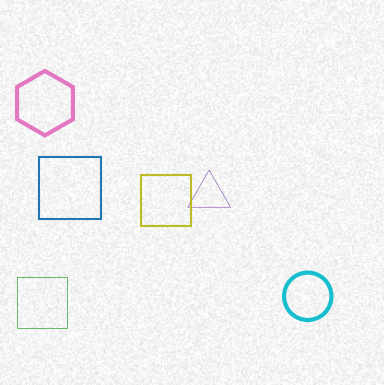[{"shape": "square", "thickness": 1.5, "radius": 0.4, "center": [0.182, 0.511]}, {"shape": "square", "thickness": 0.5, "radius": 0.33, "center": [0.109, 0.214]}, {"shape": "triangle", "thickness": 0.5, "radius": 0.32, "center": [0.543, 0.494]}, {"shape": "hexagon", "thickness": 3, "radius": 0.42, "center": [0.117, 0.732]}, {"shape": "square", "thickness": 1.5, "radius": 0.33, "center": [0.431, 0.48]}, {"shape": "circle", "thickness": 3, "radius": 0.31, "center": [0.799, 0.23]}]